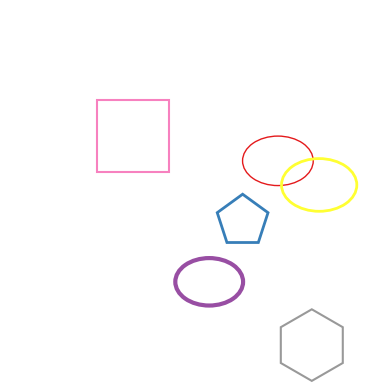[{"shape": "oval", "thickness": 1, "radius": 0.46, "center": [0.722, 0.582]}, {"shape": "pentagon", "thickness": 2, "radius": 0.35, "center": [0.63, 0.426]}, {"shape": "oval", "thickness": 3, "radius": 0.44, "center": [0.543, 0.268]}, {"shape": "oval", "thickness": 2, "radius": 0.49, "center": [0.829, 0.52]}, {"shape": "square", "thickness": 1.5, "radius": 0.47, "center": [0.346, 0.646]}, {"shape": "hexagon", "thickness": 1.5, "radius": 0.46, "center": [0.81, 0.104]}]